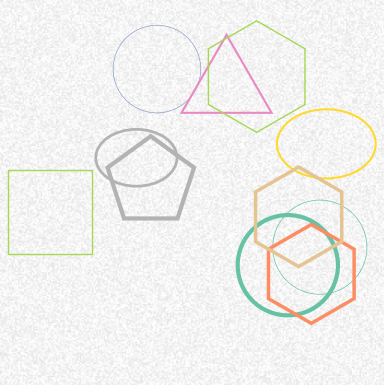[{"shape": "circle", "thickness": 3, "radius": 0.65, "center": [0.748, 0.311]}, {"shape": "circle", "thickness": 0.5, "radius": 0.61, "center": [0.831, 0.358]}, {"shape": "hexagon", "thickness": 2.5, "radius": 0.64, "center": [0.809, 0.288]}, {"shape": "circle", "thickness": 0.5, "radius": 0.57, "center": [0.408, 0.821]}, {"shape": "triangle", "thickness": 1.5, "radius": 0.67, "center": [0.588, 0.774]}, {"shape": "hexagon", "thickness": 1, "radius": 0.72, "center": [0.667, 0.801]}, {"shape": "square", "thickness": 1, "radius": 0.54, "center": [0.131, 0.45]}, {"shape": "oval", "thickness": 1.5, "radius": 0.64, "center": [0.848, 0.626]}, {"shape": "hexagon", "thickness": 2.5, "radius": 0.65, "center": [0.776, 0.437]}, {"shape": "oval", "thickness": 2, "radius": 0.53, "center": [0.354, 0.59]}, {"shape": "pentagon", "thickness": 3, "radius": 0.59, "center": [0.392, 0.528]}]